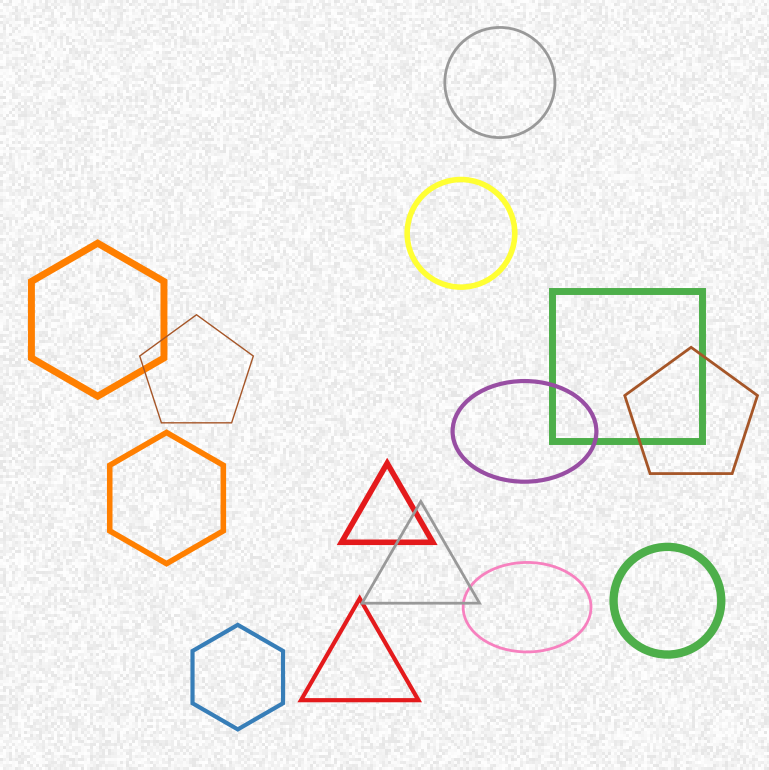[{"shape": "triangle", "thickness": 1.5, "radius": 0.44, "center": [0.467, 0.135]}, {"shape": "triangle", "thickness": 2, "radius": 0.34, "center": [0.503, 0.33]}, {"shape": "hexagon", "thickness": 1.5, "radius": 0.34, "center": [0.309, 0.121]}, {"shape": "circle", "thickness": 3, "radius": 0.35, "center": [0.867, 0.22]}, {"shape": "square", "thickness": 2.5, "radius": 0.49, "center": [0.814, 0.525]}, {"shape": "oval", "thickness": 1.5, "radius": 0.47, "center": [0.681, 0.44]}, {"shape": "hexagon", "thickness": 2.5, "radius": 0.5, "center": [0.127, 0.585]}, {"shape": "hexagon", "thickness": 2, "radius": 0.43, "center": [0.216, 0.353]}, {"shape": "circle", "thickness": 2, "radius": 0.35, "center": [0.599, 0.697]}, {"shape": "pentagon", "thickness": 1, "radius": 0.45, "center": [0.898, 0.458]}, {"shape": "pentagon", "thickness": 0.5, "radius": 0.39, "center": [0.255, 0.514]}, {"shape": "oval", "thickness": 1, "radius": 0.42, "center": [0.685, 0.211]}, {"shape": "circle", "thickness": 1, "radius": 0.36, "center": [0.649, 0.893]}, {"shape": "triangle", "thickness": 1, "radius": 0.44, "center": [0.547, 0.261]}]